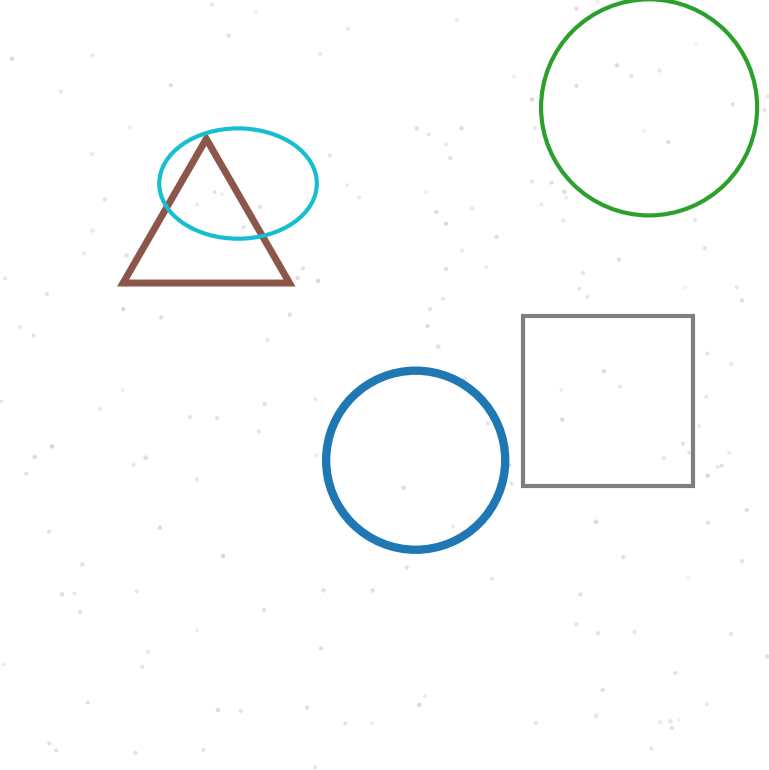[{"shape": "circle", "thickness": 3, "radius": 0.58, "center": [0.54, 0.402]}, {"shape": "circle", "thickness": 1.5, "radius": 0.7, "center": [0.843, 0.861]}, {"shape": "triangle", "thickness": 2.5, "radius": 0.62, "center": [0.268, 0.695]}, {"shape": "square", "thickness": 1.5, "radius": 0.55, "center": [0.79, 0.479]}, {"shape": "oval", "thickness": 1.5, "radius": 0.51, "center": [0.309, 0.762]}]